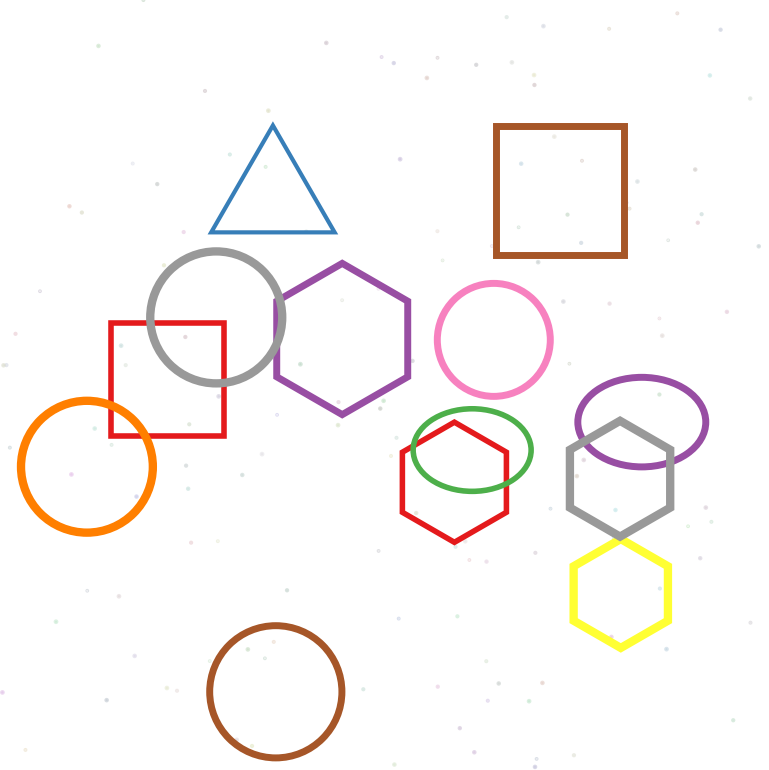[{"shape": "square", "thickness": 2, "radius": 0.37, "center": [0.217, 0.507]}, {"shape": "hexagon", "thickness": 2, "radius": 0.39, "center": [0.59, 0.374]}, {"shape": "triangle", "thickness": 1.5, "radius": 0.46, "center": [0.354, 0.745]}, {"shape": "oval", "thickness": 2, "radius": 0.38, "center": [0.613, 0.416]}, {"shape": "hexagon", "thickness": 2.5, "radius": 0.49, "center": [0.444, 0.56]}, {"shape": "oval", "thickness": 2.5, "radius": 0.42, "center": [0.834, 0.452]}, {"shape": "circle", "thickness": 3, "radius": 0.43, "center": [0.113, 0.394]}, {"shape": "hexagon", "thickness": 3, "radius": 0.35, "center": [0.806, 0.229]}, {"shape": "circle", "thickness": 2.5, "radius": 0.43, "center": [0.358, 0.102]}, {"shape": "square", "thickness": 2.5, "radius": 0.42, "center": [0.727, 0.753]}, {"shape": "circle", "thickness": 2.5, "radius": 0.37, "center": [0.641, 0.559]}, {"shape": "circle", "thickness": 3, "radius": 0.43, "center": [0.281, 0.588]}, {"shape": "hexagon", "thickness": 3, "radius": 0.38, "center": [0.805, 0.378]}]